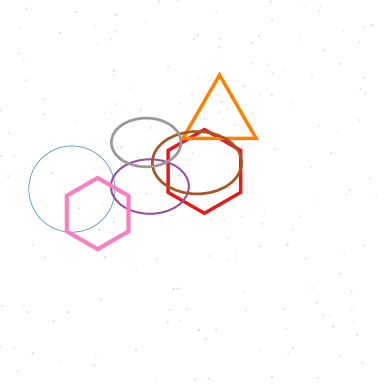[{"shape": "hexagon", "thickness": 2.5, "radius": 0.54, "center": [0.531, 0.555]}, {"shape": "circle", "thickness": 0.5, "radius": 0.56, "center": [0.187, 0.509]}, {"shape": "oval", "thickness": 1.5, "radius": 0.51, "center": [0.389, 0.515]}, {"shape": "triangle", "thickness": 2.5, "radius": 0.55, "center": [0.57, 0.695]}, {"shape": "oval", "thickness": 2, "radius": 0.58, "center": [0.512, 0.577]}, {"shape": "hexagon", "thickness": 3, "radius": 0.46, "center": [0.254, 0.445]}, {"shape": "oval", "thickness": 2, "radius": 0.45, "center": [0.38, 0.63]}]